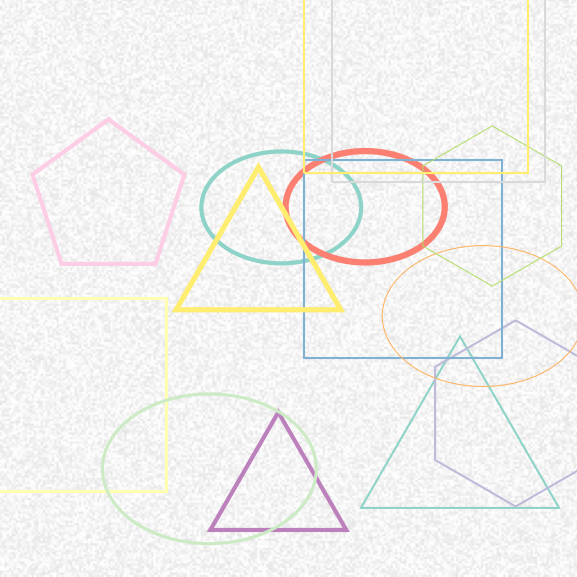[{"shape": "triangle", "thickness": 1, "radius": 0.99, "center": [0.797, 0.219]}, {"shape": "oval", "thickness": 2, "radius": 0.69, "center": [0.487, 0.64]}, {"shape": "square", "thickness": 1.5, "radius": 0.84, "center": [0.121, 0.317]}, {"shape": "hexagon", "thickness": 1, "radius": 0.81, "center": [0.893, 0.283]}, {"shape": "oval", "thickness": 3, "radius": 0.69, "center": [0.632, 0.641]}, {"shape": "square", "thickness": 1, "radius": 0.86, "center": [0.698, 0.551]}, {"shape": "oval", "thickness": 0.5, "radius": 0.87, "center": [0.836, 0.452]}, {"shape": "hexagon", "thickness": 0.5, "radius": 0.69, "center": [0.852, 0.642]}, {"shape": "pentagon", "thickness": 2, "radius": 0.69, "center": [0.188, 0.654]}, {"shape": "square", "thickness": 1, "radius": 0.92, "center": [0.759, 0.869]}, {"shape": "triangle", "thickness": 2, "radius": 0.68, "center": [0.482, 0.149]}, {"shape": "oval", "thickness": 1.5, "radius": 0.93, "center": [0.363, 0.187]}, {"shape": "square", "thickness": 1, "radius": 0.97, "center": [0.721, 0.893]}, {"shape": "triangle", "thickness": 2.5, "radius": 0.82, "center": [0.448, 0.545]}]